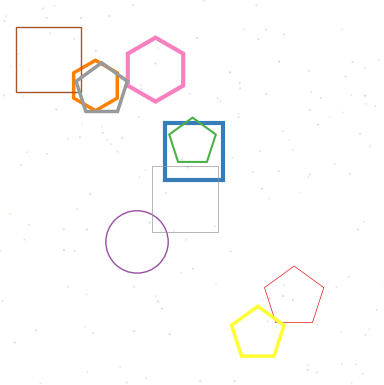[{"shape": "pentagon", "thickness": 0.5, "radius": 0.41, "center": [0.764, 0.228]}, {"shape": "square", "thickness": 3, "radius": 0.37, "center": [0.504, 0.606]}, {"shape": "pentagon", "thickness": 1.5, "radius": 0.32, "center": [0.5, 0.631]}, {"shape": "circle", "thickness": 1, "radius": 0.4, "center": [0.356, 0.372]}, {"shape": "hexagon", "thickness": 2.5, "radius": 0.33, "center": [0.248, 0.778]}, {"shape": "pentagon", "thickness": 2.5, "radius": 0.36, "center": [0.67, 0.133]}, {"shape": "square", "thickness": 1, "radius": 0.42, "center": [0.126, 0.845]}, {"shape": "hexagon", "thickness": 3, "radius": 0.42, "center": [0.404, 0.819]}, {"shape": "square", "thickness": 0.5, "radius": 0.43, "center": [0.48, 0.483]}, {"shape": "pentagon", "thickness": 2.5, "radius": 0.35, "center": [0.264, 0.767]}]